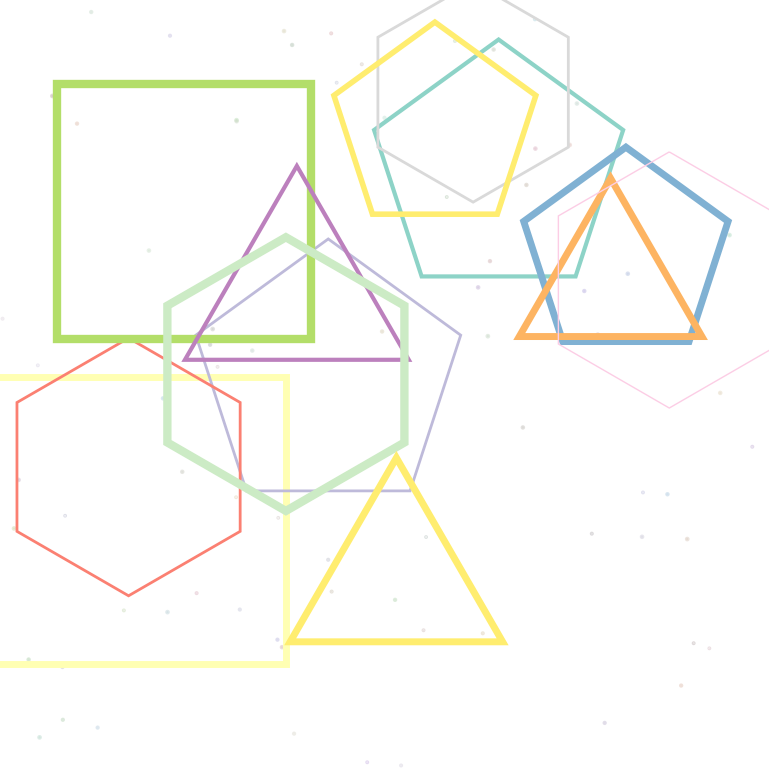[{"shape": "pentagon", "thickness": 1.5, "radius": 0.85, "center": [0.648, 0.779]}, {"shape": "square", "thickness": 2.5, "radius": 0.93, "center": [0.185, 0.324]}, {"shape": "pentagon", "thickness": 1, "radius": 0.9, "center": [0.426, 0.509]}, {"shape": "hexagon", "thickness": 1, "radius": 0.84, "center": [0.167, 0.394]}, {"shape": "pentagon", "thickness": 2.5, "radius": 0.7, "center": [0.813, 0.669]}, {"shape": "triangle", "thickness": 2.5, "radius": 0.68, "center": [0.793, 0.631]}, {"shape": "square", "thickness": 3, "radius": 0.83, "center": [0.239, 0.725]}, {"shape": "hexagon", "thickness": 0.5, "radius": 0.83, "center": [0.869, 0.636]}, {"shape": "hexagon", "thickness": 1, "radius": 0.71, "center": [0.614, 0.88]}, {"shape": "triangle", "thickness": 1.5, "radius": 0.84, "center": [0.386, 0.617]}, {"shape": "hexagon", "thickness": 3, "radius": 0.89, "center": [0.371, 0.514]}, {"shape": "pentagon", "thickness": 2, "radius": 0.69, "center": [0.565, 0.833]}, {"shape": "triangle", "thickness": 2.5, "radius": 0.8, "center": [0.515, 0.246]}]